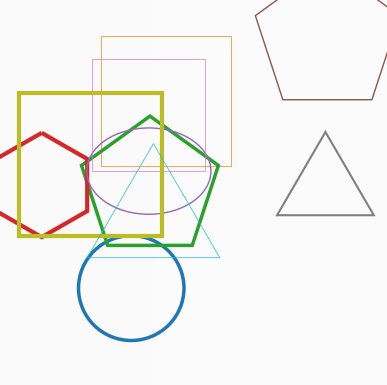[{"shape": "circle", "thickness": 2.5, "radius": 0.68, "center": [0.339, 0.252]}, {"shape": "square", "thickness": 0.5, "radius": 0.84, "center": [0.428, 0.738]}, {"shape": "pentagon", "thickness": 2.5, "radius": 0.93, "center": [0.387, 0.513]}, {"shape": "hexagon", "thickness": 3, "radius": 0.68, "center": [0.108, 0.519]}, {"shape": "oval", "thickness": 1, "radius": 0.8, "center": [0.384, 0.556]}, {"shape": "pentagon", "thickness": 1, "radius": 0.98, "center": [0.845, 0.899]}, {"shape": "square", "thickness": 0.5, "radius": 0.73, "center": [0.383, 0.702]}, {"shape": "triangle", "thickness": 1.5, "radius": 0.72, "center": [0.84, 0.513]}, {"shape": "square", "thickness": 3, "radius": 0.92, "center": [0.233, 0.573]}, {"shape": "triangle", "thickness": 0.5, "radius": 0.99, "center": [0.396, 0.429]}]